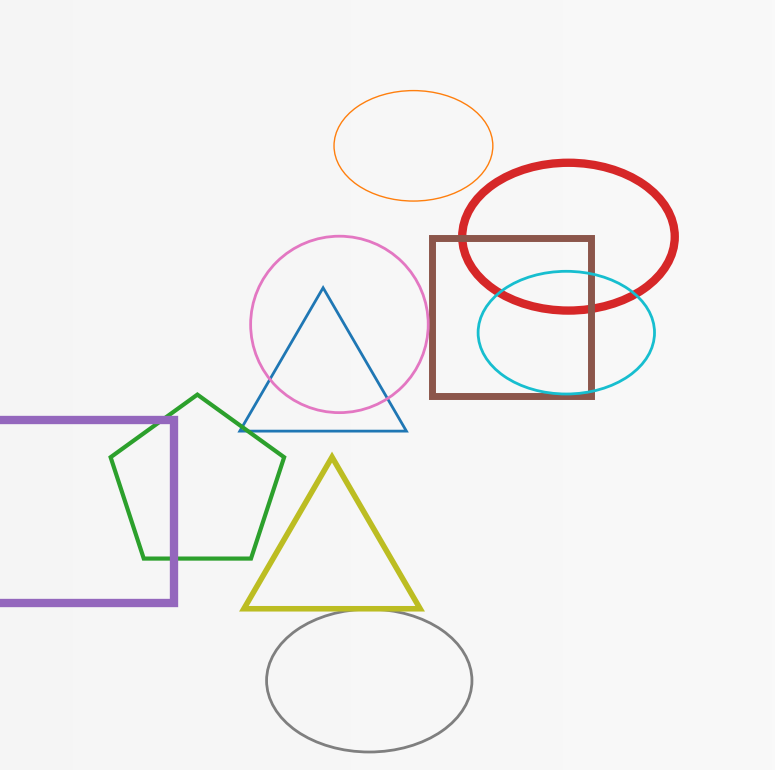[{"shape": "triangle", "thickness": 1, "radius": 0.62, "center": [0.417, 0.502]}, {"shape": "oval", "thickness": 0.5, "radius": 0.51, "center": [0.533, 0.811]}, {"shape": "pentagon", "thickness": 1.5, "radius": 0.59, "center": [0.255, 0.37]}, {"shape": "oval", "thickness": 3, "radius": 0.69, "center": [0.734, 0.693]}, {"shape": "square", "thickness": 3, "radius": 0.6, "center": [0.106, 0.336]}, {"shape": "square", "thickness": 2.5, "radius": 0.51, "center": [0.66, 0.589]}, {"shape": "circle", "thickness": 1, "radius": 0.57, "center": [0.438, 0.579]}, {"shape": "oval", "thickness": 1, "radius": 0.66, "center": [0.476, 0.116]}, {"shape": "triangle", "thickness": 2, "radius": 0.66, "center": [0.428, 0.275]}, {"shape": "oval", "thickness": 1, "radius": 0.57, "center": [0.731, 0.568]}]